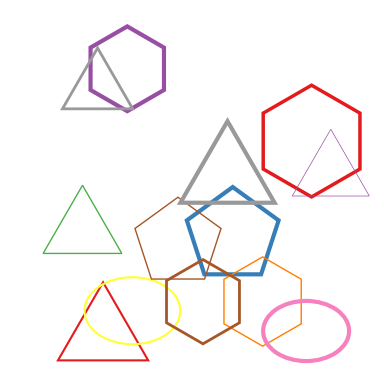[{"shape": "hexagon", "thickness": 2.5, "radius": 0.73, "center": [0.809, 0.634]}, {"shape": "triangle", "thickness": 1.5, "radius": 0.68, "center": [0.268, 0.132]}, {"shape": "pentagon", "thickness": 3, "radius": 0.63, "center": [0.604, 0.389]}, {"shape": "triangle", "thickness": 1, "radius": 0.59, "center": [0.214, 0.401]}, {"shape": "hexagon", "thickness": 3, "radius": 0.55, "center": [0.331, 0.821]}, {"shape": "triangle", "thickness": 0.5, "radius": 0.58, "center": [0.859, 0.549]}, {"shape": "hexagon", "thickness": 1, "radius": 0.58, "center": [0.682, 0.217]}, {"shape": "oval", "thickness": 1.5, "radius": 0.62, "center": [0.344, 0.193]}, {"shape": "pentagon", "thickness": 1, "radius": 0.59, "center": [0.462, 0.37]}, {"shape": "hexagon", "thickness": 2, "radius": 0.55, "center": [0.527, 0.216]}, {"shape": "oval", "thickness": 3, "radius": 0.56, "center": [0.795, 0.14]}, {"shape": "triangle", "thickness": 3, "radius": 0.71, "center": [0.591, 0.544]}, {"shape": "triangle", "thickness": 2, "radius": 0.53, "center": [0.253, 0.77]}]